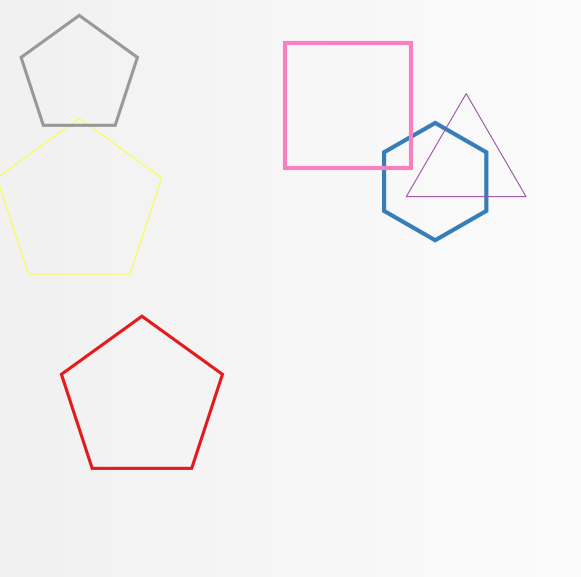[{"shape": "pentagon", "thickness": 1.5, "radius": 0.73, "center": [0.244, 0.306]}, {"shape": "hexagon", "thickness": 2, "radius": 0.51, "center": [0.749, 0.685]}, {"shape": "triangle", "thickness": 0.5, "radius": 0.59, "center": [0.802, 0.718]}, {"shape": "pentagon", "thickness": 0.5, "radius": 0.74, "center": [0.136, 0.645]}, {"shape": "square", "thickness": 2, "radius": 0.54, "center": [0.598, 0.817]}, {"shape": "pentagon", "thickness": 1.5, "radius": 0.53, "center": [0.136, 0.867]}]